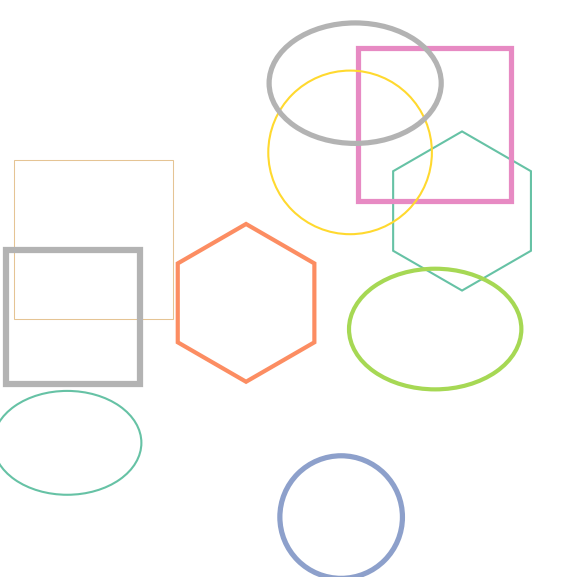[{"shape": "oval", "thickness": 1, "radius": 0.64, "center": [0.116, 0.232]}, {"shape": "hexagon", "thickness": 1, "radius": 0.69, "center": [0.8, 0.634]}, {"shape": "hexagon", "thickness": 2, "radius": 0.68, "center": [0.426, 0.475]}, {"shape": "circle", "thickness": 2.5, "radius": 0.53, "center": [0.591, 0.104]}, {"shape": "square", "thickness": 2.5, "radius": 0.66, "center": [0.752, 0.783]}, {"shape": "oval", "thickness": 2, "radius": 0.75, "center": [0.754, 0.429]}, {"shape": "circle", "thickness": 1, "radius": 0.71, "center": [0.606, 0.735]}, {"shape": "square", "thickness": 0.5, "radius": 0.69, "center": [0.162, 0.585]}, {"shape": "oval", "thickness": 2.5, "radius": 0.75, "center": [0.615, 0.855]}, {"shape": "square", "thickness": 3, "radius": 0.58, "center": [0.127, 0.45]}]